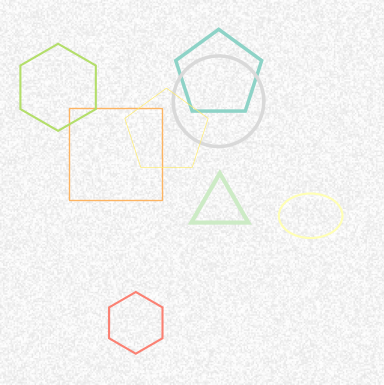[{"shape": "pentagon", "thickness": 2.5, "radius": 0.59, "center": [0.568, 0.806]}, {"shape": "oval", "thickness": 1.5, "radius": 0.41, "center": [0.807, 0.44]}, {"shape": "hexagon", "thickness": 1.5, "radius": 0.4, "center": [0.353, 0.161]}, {"shape": "square", "thickness": 1, "radius": 0.6, "center": [0.3, 0.6]}, {"shape": "hexagon", "thickness": 1.5, "radius": 0.57, "center": [0.151, 0.773]}, {"shape": "circle", "thickness": 2.5, "radius": 0.59, "center": [0.568, 0.737]}, {"shape": "triangle", "thickness": 3, "radius": 0.43, "center": [0.571, 0.465]}, {"shape": "pentagon", "thickness": 0.5, "radius": 0.57, "center": [0.432, 0.657]}]